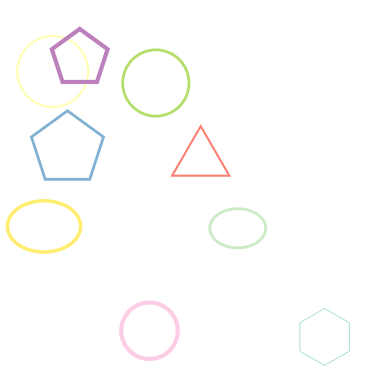[{"shape": "hexagon", "thickness": 0.5, "radius": 0.37, "center": [0.843, 0.125]}, {"shape": "circle", "thickness": 1.5, "radius": 0.46, "center": [0.137, 0.814]}, {"shape": "triangle", "thickness": 1.5, "radius": 0.43, "center": [0.521, 0.587]}, {"shape": "pentagon", "thickness": 2, "radius": 0.49, "center": [0.175, 0.614]}, {"shape": "circle", "thickness": 2, "radius": 0.43, "center": [0.405, 0.784]}, {"shape": "circle", "thickness": 3, "radius": 0.37, "center": [0.388, 0.141]}, {"shape": "pentagon", "thickness": 3, "radius": 0.38, "center": [0.207, 0.849]}, {"shape": "oval", "thickness": 2, "radius": 0.36, "center": [0.617, 0.407]}, {"shape": "oval", "thickness": 2.5, "radius": 0.48, "center": [0.114, 0.412]}]